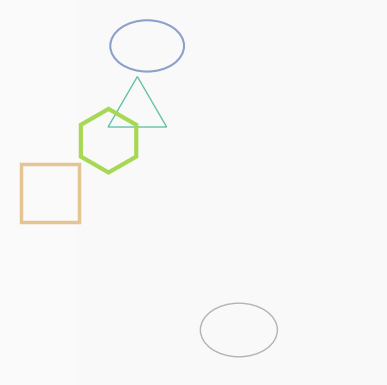[{"shape": "triangle", "thickness": 1, "radius": 0.44, "center": [0.355, 0.714]}, {"shape": "oval", "thickness": 1.5, "radius": 0.48, "center": [0.38, 0.881]}, {"shape": "hexagon", "thickness": 3, "radius": 0.41, "center": [0.28, 0.635]}, {"shape": "square", "thickness": 2.5, "radius": 0.37, "center": [0.13, 0.498]}, {"shape": "oval", "thickness": 1, "radius": 0.5, "center": [0.616, 0.143]}]